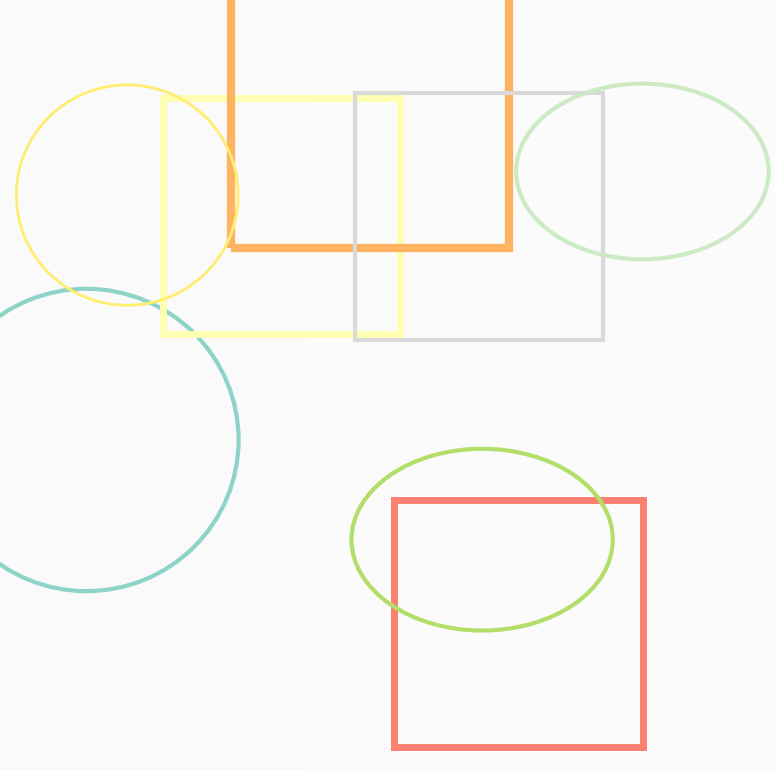[{"shape": "circle", "thickness": 1.5, "radius": 0.98, "center": [0.112, 0.429]}, {"shape": "square", "thickness": 2.5, "radius": 0.76, "center": [0.363, 0.719]}, {"shape": "square", "thickness": 2.5, "radius": 0.8, "center": [0.669, 0.19]}, {"shape": "square", "thickness": 3, "radius": 0.9, "center": [0.478, 0.858]}, {"shape": "oval", "thickness": 1.5, "radius": 0.84, "center": [0.622, 0.299]}, {"shape": "square", "thickness": 1.5, "radius": 0.8, "center": [0.618, 0.719]}, {"shape": "oval", "thickness": 1.5, "radius": 0.81, "center": [0.829, 0.777]}, {"shape": "circle", "thickness": 1, "radius": 0.72, "center": [0.164, 0.747]}]